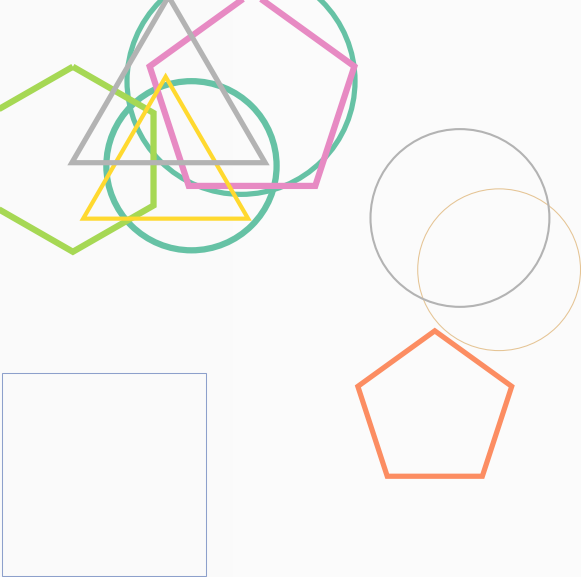[{"shape": "circle", "thickness": 2.5, "radius": 0.98, "center": [0.415, 0.859]}, {"shape": "circle", "thickness": 3, "radius": 0.73, "center": [0.329, 0.712]}, {"shape": "pentagon", "thickness": 2.5, "radius": 0.7, "center": [0.748, 0.287]}, {"shape": "square", "thickness": 0.5, "radius": 0.88, "center": [0.179, 0.178]}, {"shape": "pentagon", "thickness": 3, "radius": 0.93, "center": [0.434, 0.827]}, {"shape": "hexagon", "thickness": 3, "radius": 0.8, "center": [0.125, 0.723]}, {"shape": "triangle", "thickness": 2, "radius": 0.82, "center": [0.285, 0.702]}, {"shape": "circle", "thickness": 0.5, "radius": 0.7, "center": [0.859, 0.532]}, {"shape": "triangle", "thickness": 2.5, "radius": 0.96, "center": [0.29, 0.813]}, {"shape": "circle", "thickness": 1, "radius": 0.77, "center": [0.791, 0.622]}]